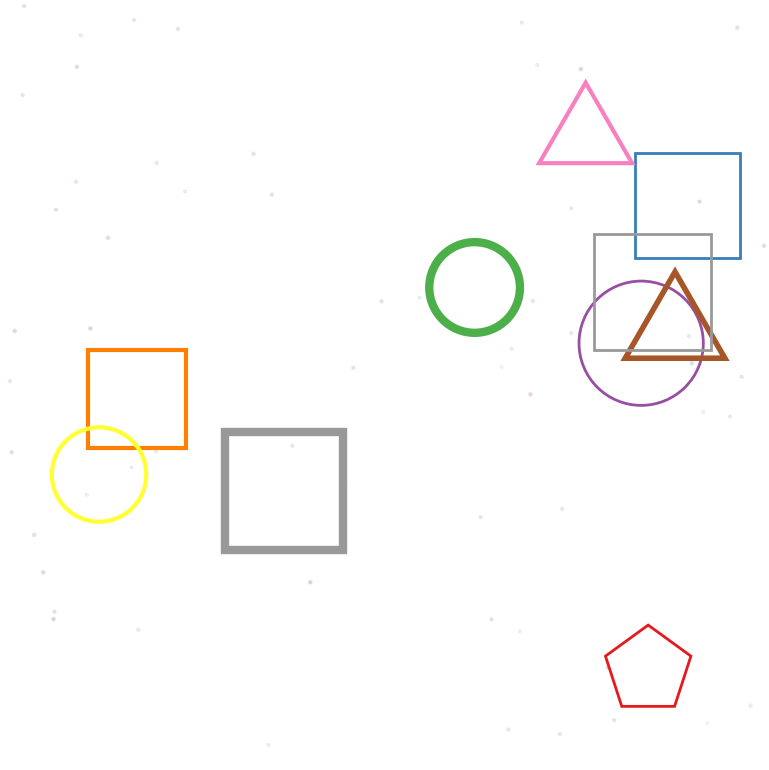[{"shape": "pentagon", "thickness": 1, "radius": 0.29, "center": [0.842, 0.13]}, {"shape": "square", "thickness": 1, "radius": 0.34, "center": [0.893, 0.733]}, {"shape": "circle", "thickness": 3, "radius": 0.29, "center": [0.616, 0.627]}, {"shape": "circle", "thickness": 1, "radius": 0.4, "center": [0.833, 0.554]}, {"shape": "square", "thickness": 1.5, "radius": 0.32, "center": [0.178, 0.482]}, {"shape": "circle", "thickness": 1.5, "radius": 0.31, "center": [0.129, 0.384]}, {"shape": "triangle", "thickness": 2, "radius": 0.37, "center": [0.877, 0.572]}, {"shape": "triangle", "thickness": 1.5, "radius": 0.35, "center": [0.761, 0.823]}, {"shape": "square", "thickness": 3, "radius": 0.38, "center": [0.369, 0.363]}, {"shape": "square", "thickness": 1, "radius": 0.38, "center": [0.847, 0.621]}]